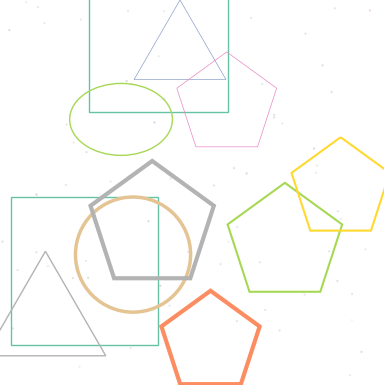[{"shape": "square", "thickness": 1, "radius": 0.96, "center": [0.22, 0.295]}, {"shape": "square", "thickness": 1, "radius": 0.9, "center": [0.412, 0.888]}, {"shape": "pentagon", "thickness": 3, "radius": 0.67, "center": [0.547, 0.111]}, {"shape": "triangle", "thickness": 0.5, "radius": 0.69, "center": [0.468, 0.862]}, {"shape": "pentagon", "thickness": 0.5, "radius": 0.68, "center": [0.589, 0.729]}, {"shape": "oval", "thickness": 1, "radius": 0.67, "center": [0.314, 0.69]}, {"shape": "pentagon", "thickness": 1.5, "radius": 0.78, "center": [0.74, 0.369]}, {"shape": "pentagon", "thickness": 1.5, "radius": 0.67, "center": [0.885, 0.509]}, {"shape": "circle", "thickness": 2.5, "radius": 0.75, "center": [0.346, 0.339]}, {"shape": "pentagon", "thickness": 3, "radius": 0.84, "center": [0.395, 0.414]}, {"shape": "triangle", "thickness": 1, "radius": 0.9, "center": [0.118, 0.166]}]